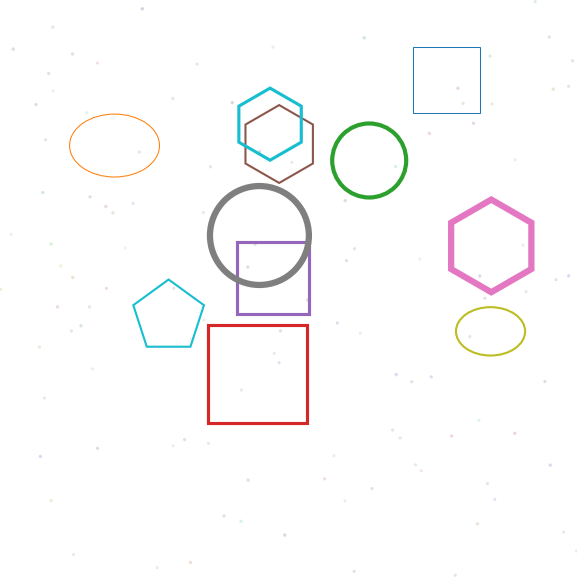[{"shape": "square", "thickness": 0.5, "radius": 0.29, "center": [0.773, 0.861]}, {"shape": "oval", "thickness": 0.5, "radius": 0.39, "center": [0.198, 0.747]}, {"shape": "circle", "thickness": 2, "radius": 0.32, "center": [0.639, 0.721]}, {"shape": "square", "thickness": 1.5, "radius": 0.43, "center": [0.446, 0.352]}, {"shape": "square", "thickness": 1.5, "radius": 0.31, "center": [0.473, 0.518]}, {"shape": "hexagon", "thickness": 1, "radius": 0.34, "center": [0.483, 0.75]}, {"shape": "hexagon", "thickness": 3, "radius": 0.4, "center": [0.851, 0.573]}, {"shape": "circle", "thickness": 3, "radius": 0.43, "center": [0.449, 0.591]}, {"shape": "oval", "thickness": 1, "radius": 0.3, "center": [0.849, 0.425]}, {"shape": "pentagon", "thickness": 1, "radius": 0.32, "center": [0.292, 0.451]}, {"shape": "hexagon", "thickness": 1.5, "radius": 0.31, "center": [0.468, 0.784]}]